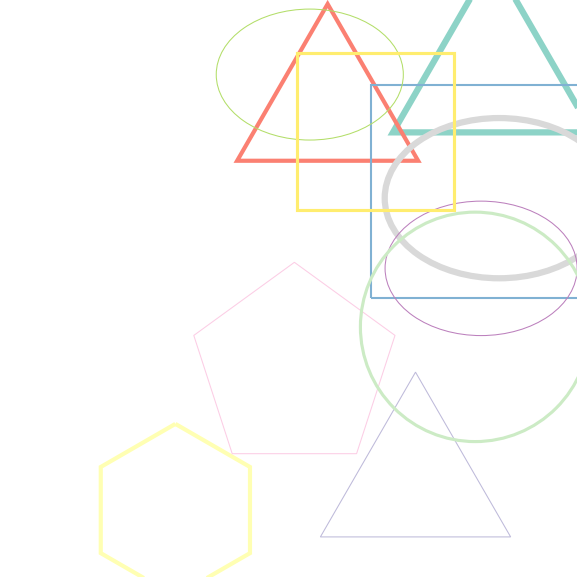[{"shape": "triangle", "thickness": 3, "radius": 1.0, "center": [0.853, 0.87]}, {"shape": "hexagon", "thickness": 2, "radius": 0.75, "center": [0.304, 0.116]}, {"shape": "triangle", "thickness": 0.5, "radius": 0.95, "center": [0.72, 0.165]}, {"shape": "triangle", "thickness": 2, "radius": 0.9, "center": [0.567, 0.811]}, {"shape": "square", "thickness": 1, "radius": 0.92, "center": [0.826, 0.668]}, {"shape": "oval", "thickness": 0.5, "radius": 0.81, "center": [0.536, 0.87]}, {"shape": "pentagon", "thickness": 0.5, "radius": 0.92, "center": [0.51, 0.362]}, {"shape": "oval", "thickness": 3, "radius": 0.99, "center": [0.864, 0.656]}, {"shape": "oval", "thickness": 0.5, "radius": 0.83, "center": [0.833, 0.534]}, {"shape": "circle", "thickness": 1.5, "radius": 0.99, "center": [0.823, 0.433]}, {"shape": "square", "thickness": 1.5, "radius": 0.68, "center": [0.65, 0.772]}]